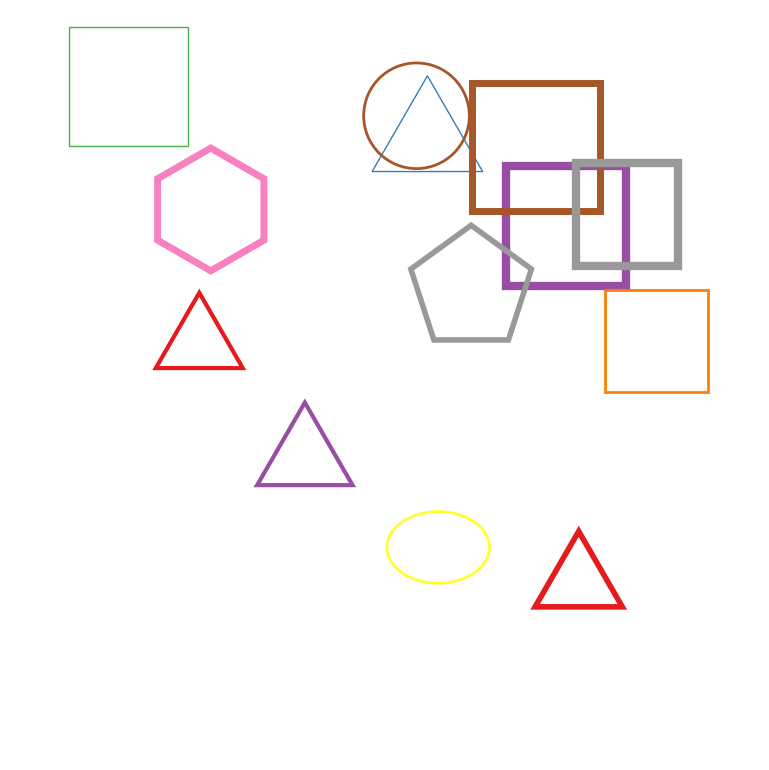[{"shape": "triangle", "thickness": 2, "radius": 0.33, "center": [0.752, 0.245]}, {"shape": "triangle", "thickness": 1.5, "radius": 0.33, "center": [0.259, 0.555]}, {"shape": "triangle", "thickness": 0.5, "radius": 0.41, "center": [0.555, 0.819]}, {"shape": "square", "thickness": 0.5, "radius": 0.39, "center": [0.167, 0.887]}, {"shape": "square", "thickness": 3, "radius": 0.39, "center": [0.735, 0.707]}, {"shape": "triangle", "thickness": 1.5, "radius": 0.36, "center": [0.396, 0.406]}, {"shape": "square", "thickness": 1, "radius": 0.33, "center": [0.852, 0.557]}, {"shape": "oval", "thickness": 1, "radius": 0.33, "center": [0.569, 0.289]}, {"shape": "circle", "thickness": 1, "radius": 0.34, "center": [0.541, 0.85]}, {"shape": "square", "thickness": 2.5, "radius": 0.41, "center": [0.696, 0.809]}, {"shape": "hexagon", "thickness": 2.5, "radius": 0.4, "center": [0.274, 0.728]}, {"shape": "pentagon", "thickness": 2, "radius": 0.41, "center": [0.612, 0.625]}, {"shape": "square", "thickness": 3, "radius": 0.33, "center": [0.814, 0.721]}]